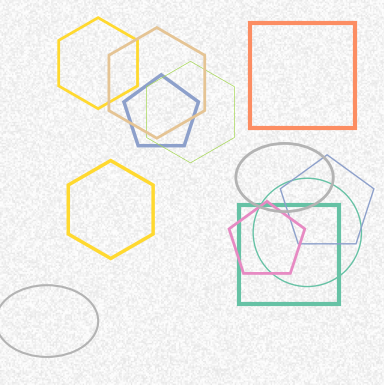[{"shape": "square", "thickness": 3, "radius": 0.65, "center": [0.751, 0.339]}, {"shape": "circle", "thickness": 1, "radius": 0.7, "center": [0.798, 0.396]}, {"shape": "square", "thickness": 3, "radius": 0.68, "center": [0.785, 0.803]}, {"shape": "pentagon", "thickness": 2.5, "radius": 0.51, "center": [0.419, 0.704]}, {"shape": "pentagon", "thickness": 1, "radius": 0.64, "center": [0.85, 0.47]}, {"shape": "pentagon", "thickness": 2, "radius": 0.52, "center": [0.693, 0.374]}, {"shape": "hexagon", "thickness": 0.5, "radius": 0.66, "center": [0.495, 0.709]}, {"shape": "hexagon", "thickness": 2, "radius": 0.59, "center": [0.255, 0.836]}, {"shape": "hexagon", "thickness": 2.5, "radius": 0.64, "center": [0.288, 0.456]}, {"shape": "hexagon", "thickness": 2, "radius": 0.72, "center": [0.407, 0.785]}, {"shape": "oval", "thickness": 1.5, "radius": 0.67, "center": [0.122, 0.166]}, {"shape": "oval", "thickness": 2, "radius": 0.63, "center": [0.739, 0.539]}]